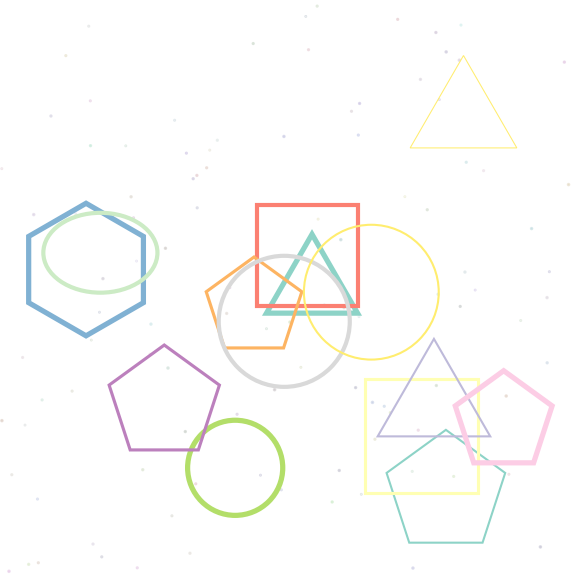[{"shape": "pentagon", "thickness": 1, "radius": 0.54, "center": [0.772, 0.147]}, {"shape": "triangle", "thickness": 2.5, "radius": 0.46, "center": [0.54, 0.502]}, {"shape": "square", "thickness": 1.5, "radius": 0.49, "center": [0.73, 0.244]}, {"shape": "triangle", "thickness": 1, "radius": 0.56, "center": [0.751, 0.3]}, {"shape": "square", "thickness": 2, "radius": 0.44, "center": [0.533, 0.557]}, {"shape": "hexagon", "thickness": 2.5, "radius": 0.57, "center": [0.149, 0.532]}, {"shape": "pentagon", "thickness": 1.5, "radius": 0.44, "center": [0.44, 0.467]}, {"shape": "circle", "thickness": 2.5, "radius": 0.41, "center": [0.407, 0.189]}, {"shape": "pentagon", "thickness": 2.5, "radius": 0.44, "center": [0.872, 0.269]}, {"shape": "circle", "thickness": 2, "radius": 0.57, "center": [0.492, 0.443]}, {"shape": "pentagon", "thickness": 1.5, "radius": 0.5, "center": [0.284, 0.301]}, {"shape": "oval", "thickness": 2, "radius": 0.49, "center": [0.174, 0.561]}, {"shape": "circle", "thickness": 1, "radius": 0.58, "center": [0.643, 0.493]}, {"shape": "triangle", "thickness": 0.5, "radius": 0.53, "center": [0.803, 0.796]}]